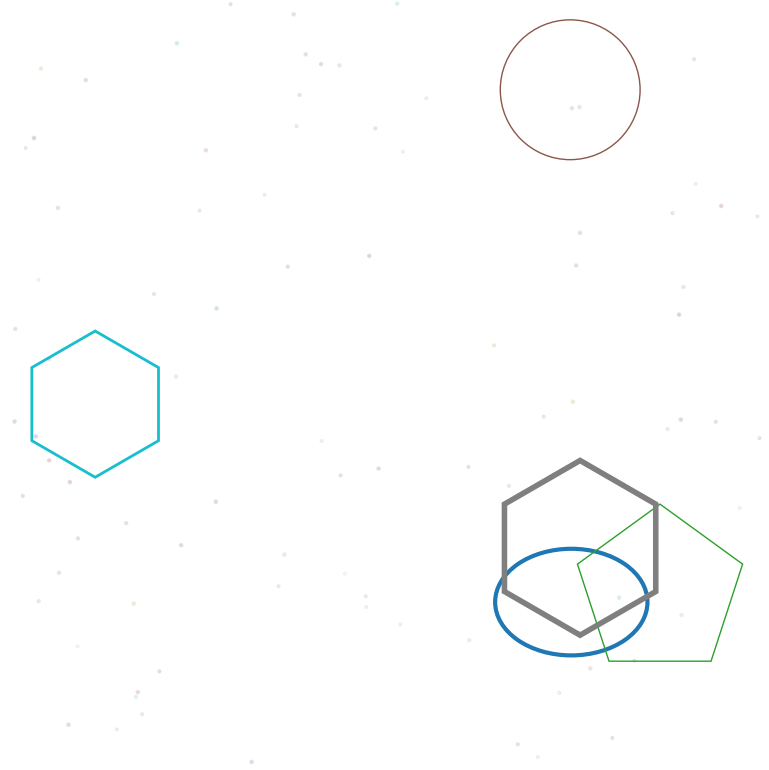[{"shape": "oval", "thickness": 1.5, "radius": 0.49, "center": [0.742, 0.218]}, {"shape": "pentagon", "thickness": 0.5, "radius": 0.56, "center": [0.857, 0.233]}, {"shape": "circle", "thickness": 0.5, "radius": 0.45, "center": [0.741, 0.883]}, {"shape": "hexagon", "thickness": 2, "radius": 0.57, "center": [0.753, 0.289]}, {"shape": "hexagon", "thickness": 1, "radius": 0.47, "center": [0.124, 0.475]}]